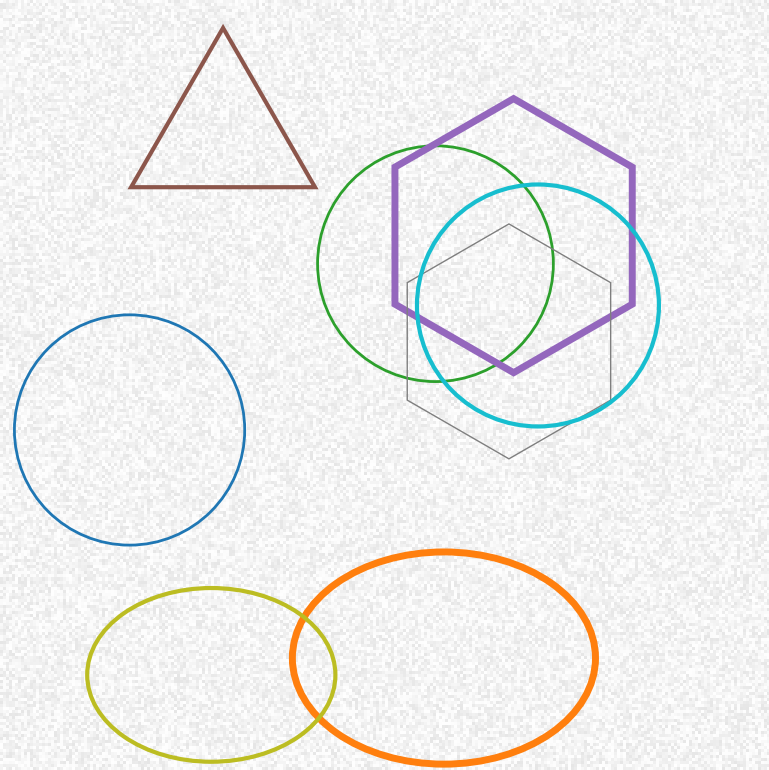[{"shape": "circle", "thickness": 1, "radius": 0.75, "center": [0.168, 0.442]}, {"shape": "oval", "thickness": 2.5, "radius": 0.98, "center": [0.577, 0.145]}, {"shape": "circle", "thickness": 1, "radius": 0.77, "center": [0.566, 0.658]}, {"shape": "hexagon", "thickness": 2.5, "radius": 0.89, "center": [0.667, 0.694]}, {"shape": "triangle", "thickness": 1.5, "radius": 0.69, "center": [0.29, 0.826]}, {"shape": "hexagon", "thickness": 0.5, "radius": 0.76, "center": [0.661, 0.557]}, {"shape": "oval", "thickness": 1.5, "radius": 0.81, "center": [0.274, 0.124]}, {"shape": "circle", "thickness": 1.5, "radius": 0.79, "center": [0.699, 0.603]}]